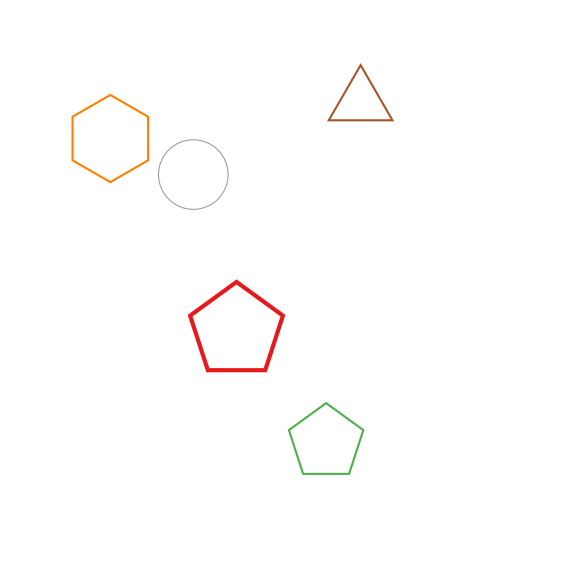[{"shape": "pentagon", "thickness": 2, "radius": 0.42, "center": [0.41, 0.426]}, {"shape": "pentagon", "thickness": 1, "radius": 0.34, "center": [0.565, 0.233]}, {"shape": "hexagon", "thickness": 1, "radius": 0.38, "center": [0.191, 0.759]}, {"shape": "triangle", "thickness": 1, "radius": 0.32, "center": [0.624, 0.823]}, {"shape": "circle", "thickness": 0.5, "radius": 0.3, "center": [0.335, 0.697]}]